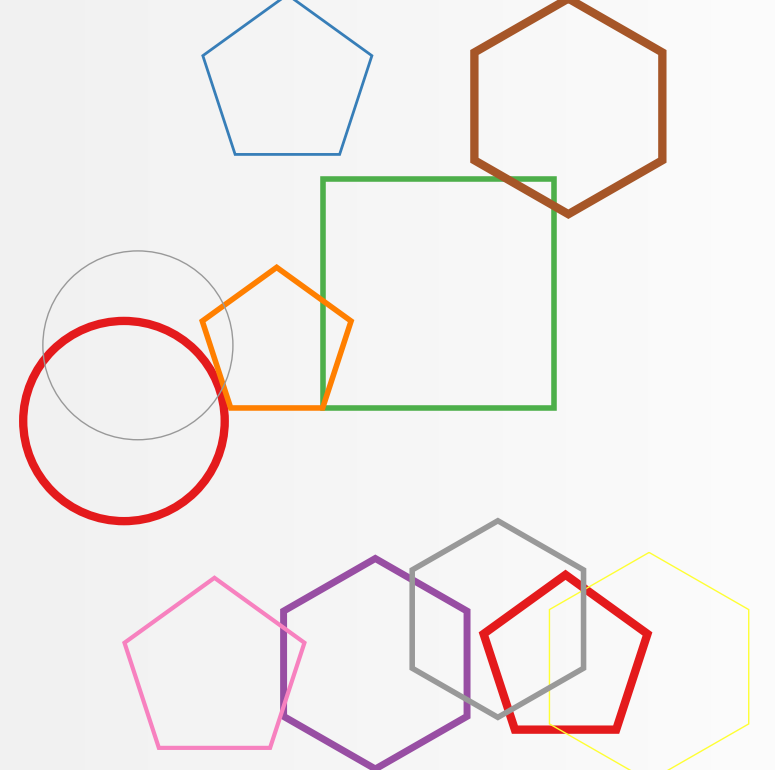[{"shape": "pentagon", "thickness": 3, "radius": 0.56, "center": [0.73, 0.142]}, {"shape": "circle", "thickness": 3, "radius": 0.65, "center": [0.16, 0.453]}, {"shape": "pentagon", "thickness": 1, "radius": 0.57, "center": [0.371, 0.892]}, {"shape": "square", "thickness": 2, "radius": 0.75, "center": [0.566, 0.619]}, {"shape": "hexagon", "thickness": 2.5, "radius": 0.68, "center": [0.484, 0.138]}, {"shape": "pentagon", "thickness": 2, "radius": 0.5, "center": [0.357, 0.552]}, {"shape": "hexagon", "thickness": 0.5, "radius": 0.74, "center": [0.838, 0.134]}, {"shape": "hexagon", "thickness": 3, "radius": 0.7, "center": [0.733, 0.862]}, {"shape": "pentagon", "thickness": 1.5, "radius": 0.61, "center": [0.277, 0.128]}, {"shape": "circle", "thickness": 0.5, "radius": 0.61, "center": [0.178, 0.552]}, {"shape": "hexagon", "thickness": 2, "radius": 0.64, "center": [0.642, 0.196]}]